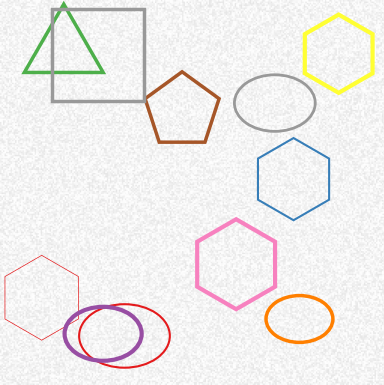[{"shape": "hexagon", "thickness": 0.5, "radius": 0.55, "center": [0.108, 0.227]}, {"shape": "oval", "thickness": 1.5, "radius": 0.59, "center": [0.323, 0.127]}, {"shape": "hexagon", "thickness": 1.5, "radius": 0.53, "center": [0.762, 0.535]}, {"shape": "triangle", "thickness": 2.5, "radius": 0.59, "center": [0.166, 0.871]}, {"shape": "oval", "thickness": 3, "radius": 0.5, "center": [0.268, 0.133]}, {"shape": "oval", "thickness": 2.5, "radius": 0.43, "center": [0.778, 0.171]}, {"shape": "hexagon", "thickness": 3, "radius": 0.51, "center": [0.88, 0.86]}, {"shape": "pentagon", "thickness": 2.5, "radius": 0.51, "center": [0.473, 0.712]}, {"shape": "hexagon", "thickness": 3, "radius": 0.58, "center": [0.613, 0.314]}, {"shape": "oval", "thickness": 2, "radius": 0.52, "center": [0.714, 0.732]}, {"shape": "square", "thickness": 2.5, "radius": 0.6, "center": [0.255, 0.857]}]